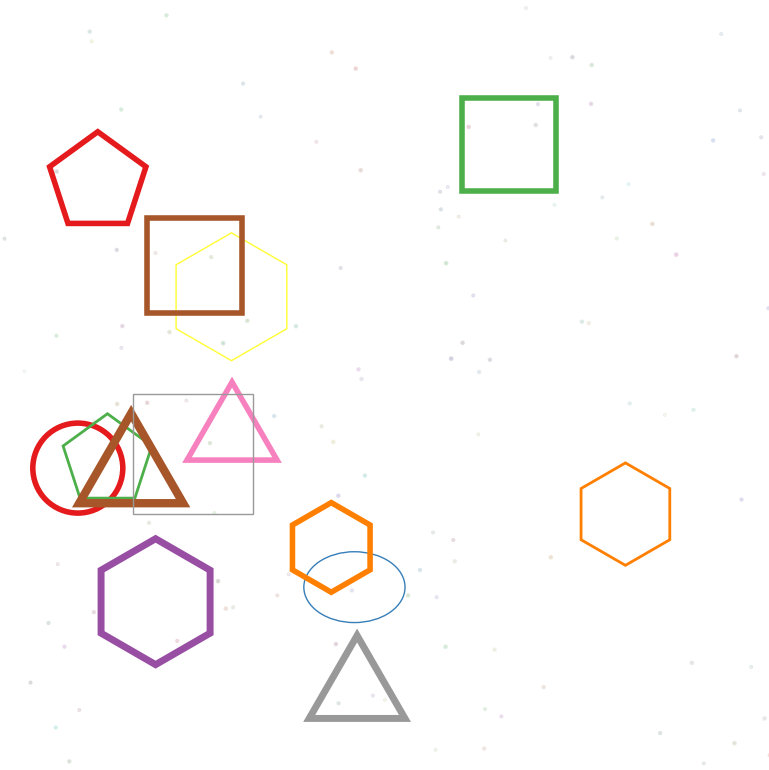[{"shape": "circle", "thickness": 2, "radius": 0.29, "center": [0.101, 0.392]}, {"shape": "pentagon", "thickness": 2, "radius": 0.33, "center": [0.127, 0.763]}, {"shape": "oval", "thickness": 0.5, "radius": 0.33, "center": [0.46, 0.237]}, {"shape": "square", "thickness": 2, "radius": 0.3, "center": [0.661, 0.812]}, {"shape": "pentagon", "thickness": 1, "radius": 0.3, "center": [0.14, 0.402]}, {"shape": "hexagon", "thickness": 2.5, "radius": 0.41, "center": [0.202, 0.219]}, {"shape": "hexagon", "thickness": 2, "radius": 0.29, "center": [0.43, 0.289]}, {"shape": "hexagon", "thickness": 1, "radius": 0.33, "center": [0.812, 0.332]}, {"shape": "hexagon", "thickness": 0.5, "radius": 0.42, "center": [0.301, 0.615]}, {"shape": "triangle", "thickness": 3, "radius": 0.39, "center": [0.17, 0.385]}, {"shape": "square", "thickness": 2, "radius": 0.31, "center": [0.253, 0.655]}, {"shape": "triangle", "thickness": 2, "radius": 0.34, "center": [0.301, 0.436]}, {"shape": "triangle", "thickness": 2.5, "radius": 0.36, "center": [0.464, 0.103]}, {"shape": "square", "thickness": 0.5, "radius": 0.39, "center": [0.251, 0.41]}]